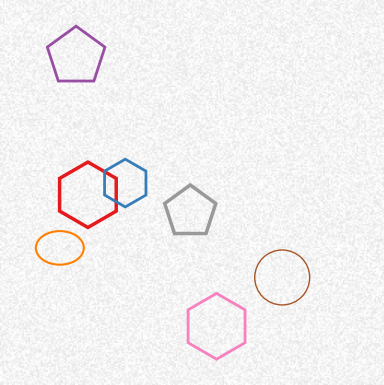[{"shape": "hexagon", "thickness": 2.5, "radius": 0.42, "center": [0.228, 0.494]}, {"shape": "hexagon", "thickness": 2, "radius": 0.31, "center": [0.325, 0.525]}, {"shape": "pentagon", "thickness": 2, "radius": 0.39, "center": [0.198, 0.853]}, {"shape": "oval", "thickness": 1.5, "radius": 0.31, "center": [0.155, 0.356]}, {"shape": "circle", "thickness": 1, "radius": 0.36, "center": [0.733, 0.279]}, {"shape": "hexagon", "thickness": 2, "radius": 0.43, "center": [0.563, 0.153]}, {"shape": "pentagon", "thickness": 2.5, "radius": 0.35, "center": [0.494, 0.45]}]